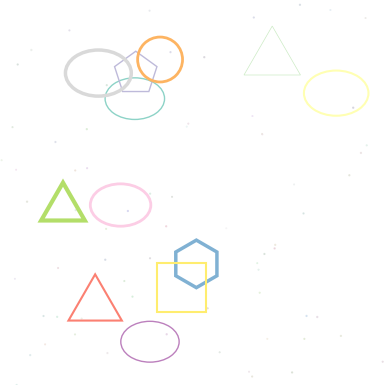[{"shape": "oval", "thickness": 1, "radius": 0.39, "center": [0.35, 0.744]}, {"shape": "oval", "thickness": 1.5, "radius": 0.42, "center": [0.873, 0.758]}, {"shape": "pentagon", "thickness": 1, "radius": 0.29, "center": [0.353, 0.809]}, {"shape": "triangle", "thickness": 1.5, "radius": 0.4, "center": [0.247, 0.207]}, {"shape": "hexagon", "thickness": 2.5, "radius": 0.31, "center": [0.51, 0.315]}, {"shape": "circle", "thickness": 2, "radius": 0.29, "center": [0.416, 0.845]}, {"shape": "triangle", "thickness": 3, "radius": 0.33, "center": [0.164, 0.46]}, {"shape": "oval", "thickness": 2, "radius": 0.39, "center": [0.313, 0.467]}, {"shape": "oval", "thickness": 2.5, "radius": 0.43, "center": [0.255, 0.81]}, {"shape": "oval", "thickness": 1, "radius": 0.38, "center": [0.39, 0.112]}, {"shape": "triangle", "thickness": 0.5, "radius": 0.42, "center": [0.707, 0.848]}, {"shape": "square", "thickness": 1.5, "radius": 0.32, "center": [0.471, 0.254]}]